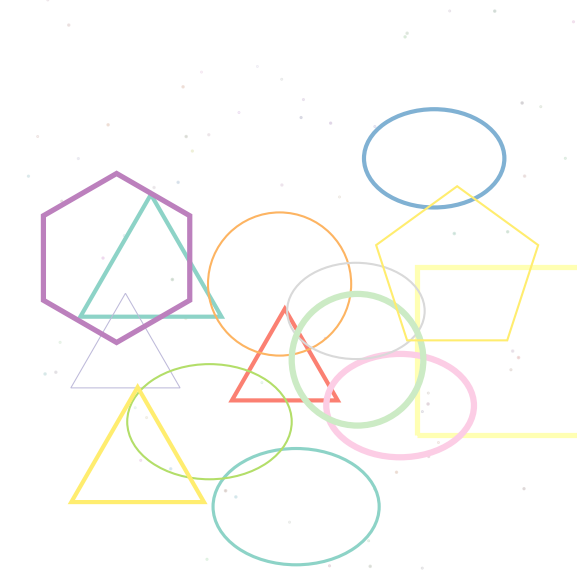[{"shape": "oval", "thickness": 1.5, "radius": 0.72, "center": [0.513, 0.122]}, {"shape": "triangle", "thickness": 2, "radius": 0.71, "center": [0.261, 0.521]}, {"shape": "square", "thickness": 2.5, "radius": 0.73, "center": [0.868, 0.392]}, {"shape": "triangle", "thickness": 0.5, "radius": 0.55, "center": [0.217, 0.382]}, {"shape": "triangle", "thickness": 2, "radius": 0.53, "center": [0.493, 0.359]}, {"shape": "oval", "thickness": 2, "radius": 0.61, "center": [0.752, 0.725]}, {"shape": "circle", "thickness": 1, "radius": 0.62, "center": [0.484, 0.507]}, {"shape": "oval", "thickness": 1, "radius": 0.71, "center": [0.363, 0.269]}, {"shape": "oval", "thickness": 3, "radius": 0.64, "center": [0.693, 0.297]}, {"shape": "oval", "thickness": 1, "radius": 0.6, "center": [0.616, 0.461]}, {"shape": "hexagon", "thickness": 2.5, "radius": 0.73, "center": [0.202, 0.552]}, {"shape": "circle", "thickness": 3, "radius": 0.57, "center": [0.619, 0.376]}, {"shape": "pentagon", "thickness": 1, "radius": 0.74, "center": [0.792, 0.529]}, {"shape": "triangle", "thickness": 2, "radius": 0.66, "center": [0.238, 0.196]}]